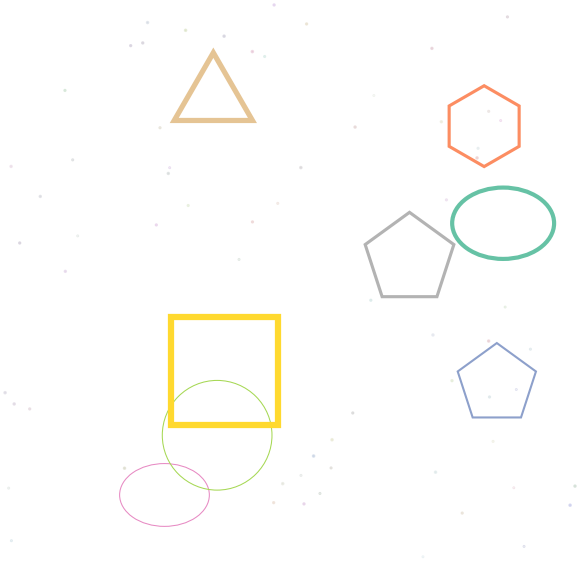[{"shape": "oval", "thickness": 2, "radius": 0.44, "center": [0.871, 0.613]}, {"shape": "hexagon", "thickness": 1.5, "radius": 0.35, "center": [0.838, 0.781]}, {"shape": "pentagon", "thickness": 1, "radius": 0.36, "center": [0.86, 0.334]}, {"shape": "oval", "thickness": 0.5, "radius": 0.39, "center": [0.285, 0.142]}, {"shape": "circle", "thickness": 0.5, "radius": 0.47, "center": [0.376, 0.245]}, {"shape": "square", "thickness": 3, "radius": 0.46, "center": [0.389, 0.357]}, {"shape": "triangle", "thickness": 2.5, "radius": 0.39, "center": [0.369, 0.83]}, {"shape": "pentagon", "thickness": 1.5, "radius": 0.4, "center": [0.709, 0.551]}]